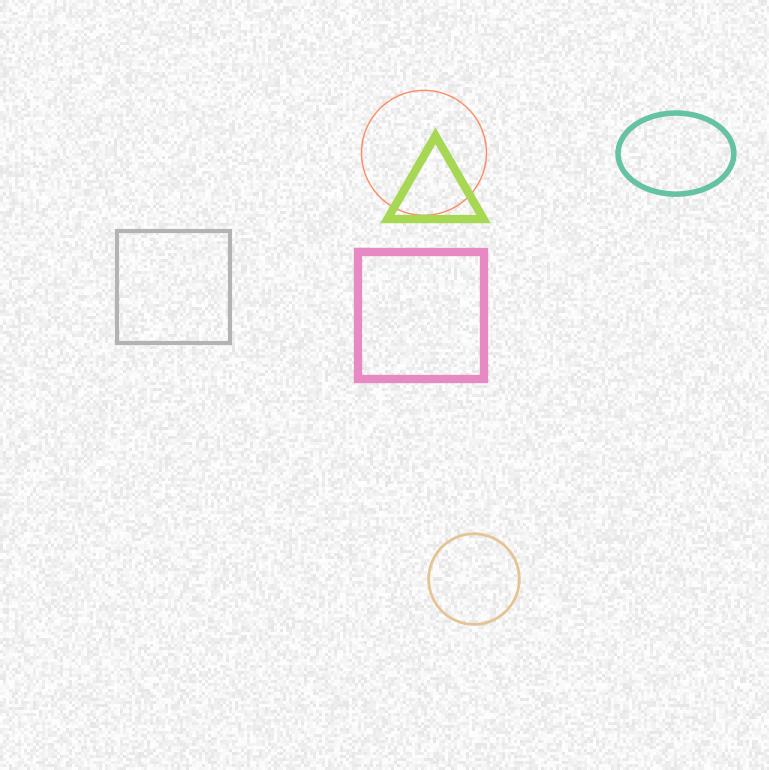[{"shape": "oval", "thickness": 2, "radius": 0.38, "center": [0.878, 0.801]}, {"shape": "circle", "thickness": 0.5, "radius": 0.41, "center": [0.551, 0.802]}, {"shape": "square", "thickness": 3, "radius": 0.41, "center": [0.547, 0.591]}, {"shape": "triangle", "thickness": 3, "radius": 0.36, "center": [0.566, 0.752]}, {"shape": "circle", "thickness": 1, "radius": 0.29, "center": [0.616, 0.248]}, {"shape": "square", "thickness": 1.5, "radius": 0.37, "center": [0.226, 0.627]}]